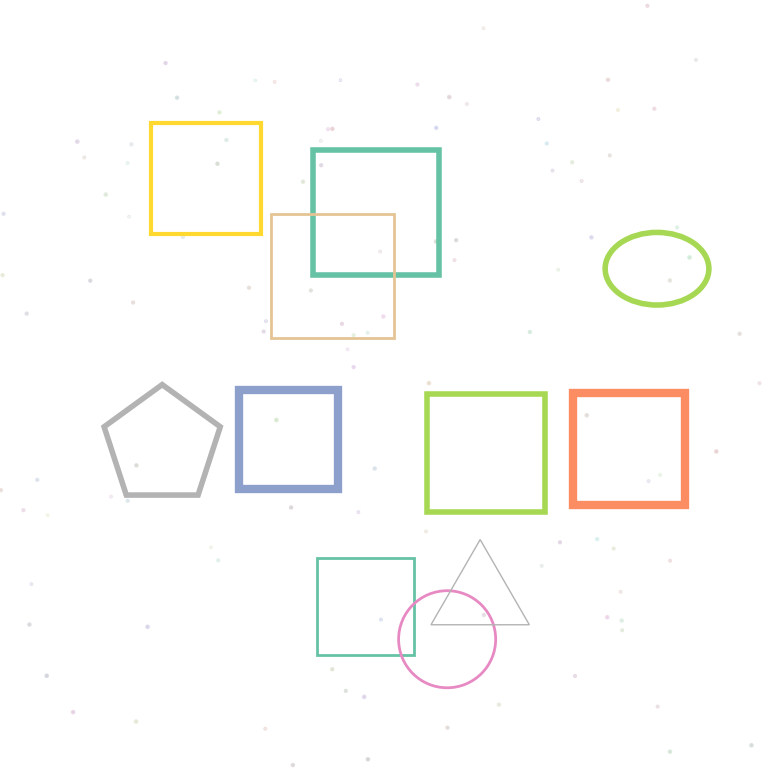[{"shape": "square", "thickness": 2, "radius": 0.41, "center": [0.488, 0.724]}, {"shape": "square", "thickness": 1, "radius": 0.32, "center": [0.474, 0.213]}, {"shape": "square", "thickness": 3, "radius": 0.36, "center": [0.817, 0.417]}, {"shape": "square", "thickness": 3, "radius": 0.32, "center": [0.375, 0.43]}, {"shape": "circle", "thickness": 1, "radius": 0.32, "center": [0.581, 0.17]}, {"shape": "square", "thickness": 2, "radius": 0.38, "center": [0.632, 0.411]}, {"shape": "oval", "thickness": 2, "radius": 0.34, "center": [0.853, 0.651]}, {"shape": "square", "thickness": 1.5, "radius": 0.36, "center": [0.268, 0.768]}, {"shape": "square", "thickness": 1, "radius": 0.4, "center": [0.432, 0.641]}, {"shape": "pentagon", "thickness": 2, "radius": 0.4, "center": [0.211, 0.421]}, {"shape": "triangle", "thickness": 0.5, "radius": 0.37, "center": [0.624, 0.225]}]